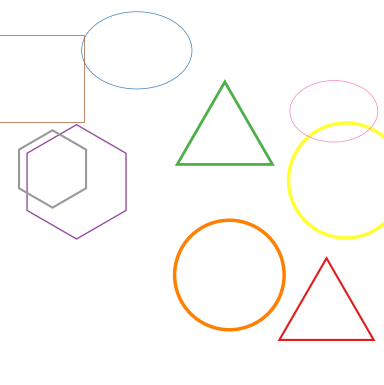[{"shape": "triangle", "thickness": 1.5, "radius": 0.71, "center": [0.848, 0.188]}, {"shape": "oval", "thickness": 0.5, "radius": 0.72, "center": [0.355, 0.869]}, {"shape": "triangle", "thickness": 2, "radius": 0.71, "center": [0.584, 0.644]}, {"shape": "hexagon", "thickness": 1, "radius": 0.74, "center": [0.199, 0.528]}, {"shape": "circle", "thickness": 2.5, "radius": 0.71, "center": [0.596, 0.286]}, {"shape": "circle", "thickness": 2.5, "radius": 0.75, "center": [0.899, 0.531]}, {"shape": "square", "thickness": 0.5, "radius": 0.56, "center": [0.105, 0.797]}, {"shape": "oval", "thickness": 0.5, "radius": 0.57, "center": [0.867, 0.711]}, {"shape": "hexagon", "thickness": 1.5, "radius": 0.5, "center": [0.136, 0.561]}]